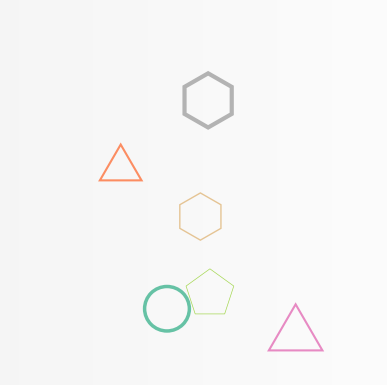[{"shape": "circle", "thickness": 2.5, "radius": 0.29, "center": [0.431, 0.198]}, {"shape": "triangle", "thickness": 1.5, "radius": 0.31, "center": [0.311, 0.563]}, {"shape": "triangle", "thickness": 1.5, "radius": 0.4, "center": [0.763, 0.13]}, {"shape": "pentagon", "thickness": 0.5, "radius": 0.32, "center": [0.542, 0.237]}, {"shape": "hexagon", "thickness": 1, "radius": 0.31, "center": [0.517, 0.438]}, {"shape": "hexagon", "thickness": 3, "radius": 0.35, "center": [0.537, 0.739]}]